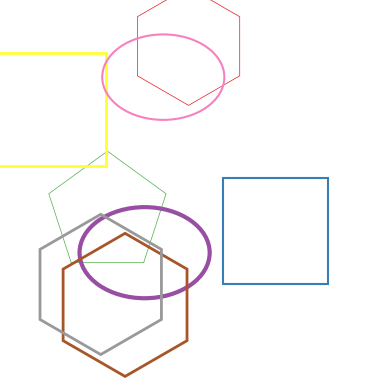[{"shape": "hexagon", "thickness": 0.5, "radius": 0.77, "center": [0.49, 0.88]}, {"shape": "square", "thickness": 1.5, "radius": 0.69, "center": [0.716, 0.4]}, {"shape": "pentagon", "thickness": 0.5, "radius": 0.8, "center": [0.279, 0.447]}, {"shape": "oval", "thickness": 3, "radius": 0.85, "center": [0.376, 0.344]}, {"shape": "square", "thickness": 2, "radius": 0.74, "center": [0.128, 0.716]}, {"shape": "hexagon", "thickness": 2, "radius": 0.93, "center": [0.325, 0.208]}, {"shape": "oval", "thickness": 1.5, "radius": 0.79, "center": [0.424, 0.8]}, {"shape": "hexagon", "thickness": 2, "radius": 0.91, "center": [0.262, 0.261]}]